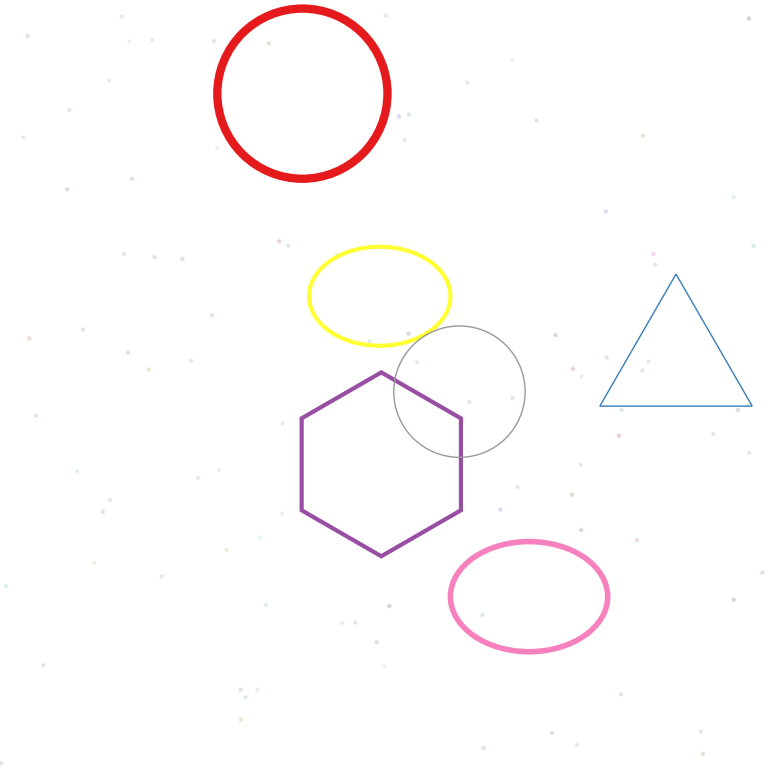[{"shape": "circle", "thickness": 3, "radius": 0.55, "center": [0.393, 0.878]}, {"shape": "triangle", "thickness": 0.5, "radius": 0.57, "center": [0.878, 0.53]}, {"shape": "hexagon", "thickness": 1.5, "radius": 0.6, "center": [0.495, 0.397]}, {"shape": "oval", "thickness": 1.5, "radius": 0.46, "center": [0.493, 0.615]}, {"shape": "oval", "thickness": 2, "radius": 0.51, "center": [0.687, 0.225]}, {"shape": "circle", "thickness": 0.5, "radius": 0.43, "center": [0.597, 0.491]}]